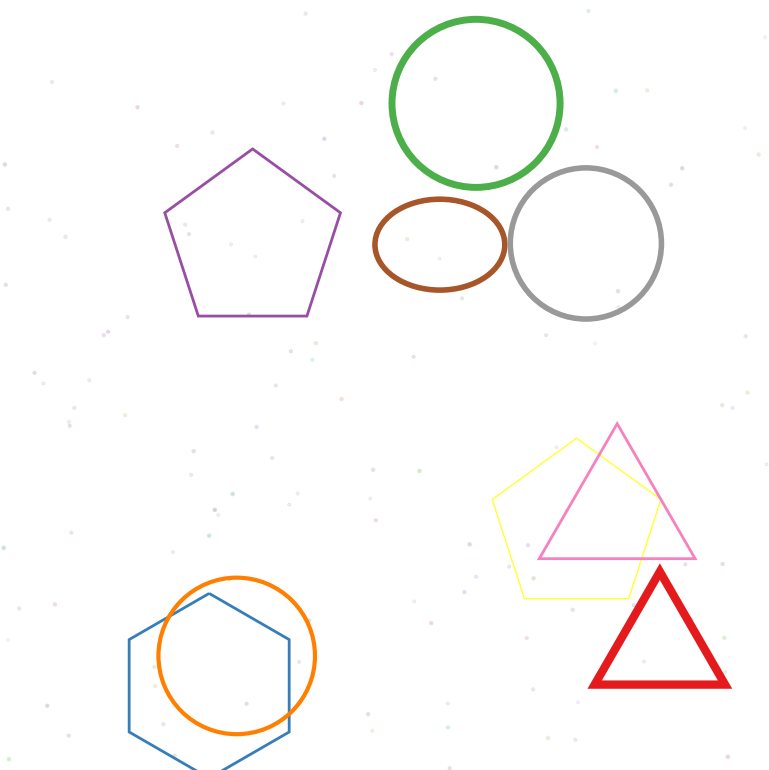[{"shape": "triangle", "thickness": 3, "radius": 0.49, "center": [0.857, 0.16]}, {"shape": "hexagon", "thickness": 1, "radius": 0.6, "center": [0.272, 0.109]}, {"shape": "circle", "thickness": 2.5, "radius": 0.55, "center": [0.618, 0.866]}, {"shape": "pentagon", "thickness": 1, "radius": 0.6, "center": [0.328, 0.687]}, {"shape": "circle", "thickness": 1.5, "radius": 0.51, "center": [0.307, 0.148]}, {"shape": "pentagon", "thickness": 0.5, "radius": 0.58, "center": [0.749, 0.316]}, {"shape": "oval", "thickness": 2, "radius": 0.42, "center": [0.571, 0.682]}, {"shape": "triangle", "thickness": 1, "radius": 0.58, "center": [0.802, 0.333]}, {"shape": "circle", "thickness": 2, "radius": 0.49, "center": [0.761, 0.684]}]